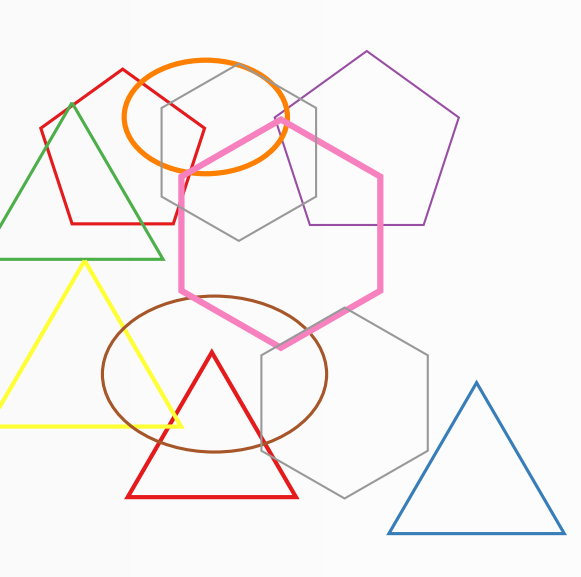[{"shape": "triangle", "thickness": 2, "radius": 0.84, "center": [0.364, 0.222]}, {"shape": "pentagon", "thickness": 1.5, "radius": 0.74, "center": [0.211, 0.731]}, {"shape": "triangle", "thickness": 1.5, "radius": 0.87, "center": [0.82, 0.162]}, {"shape": "triangle", "thickness": 1.5, "radius": 0.9, "center": [0.124, 0.641]}, {"shape": "pentagon", "thickness": 1, "radius": 0.83, "center": [0.631, 0.744]}, {"shape": "oval", "thickness": 2.5, "radius": 0.7, "center": [0.354, 0.797]}, {"shape": "triangle", "thickness": 2, "radius": 0.96, "center": [0.146, 0.356]}, {"shape": "oval", "thickness": 1.5, "radius": 0.96, "center": [0.369, 0.351]}, {"shape": "hexagon", "thickness": 3, "radius": 0.99, "center": [0.483, 0.595]}, {"shape": "hexagon", "thickness": 1, "radius": 0.77, "center": [0.411, 0.735]}, {"shape": "hexagon", "thickness": 1, "radius": 0.83, "center": [0.593, 0.301]}]